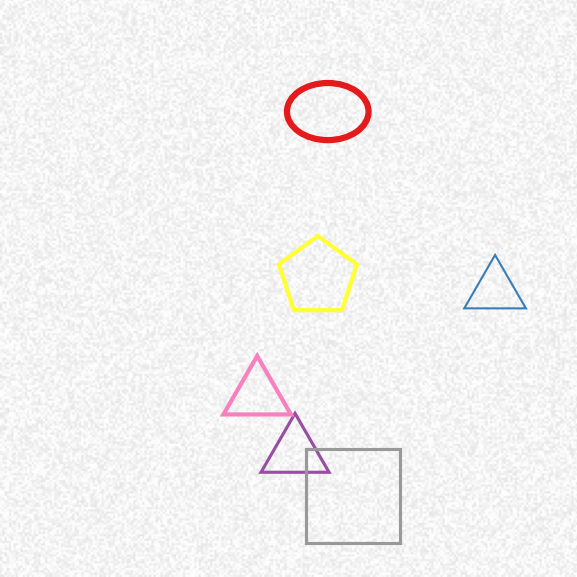[{"shape": "oval", "thickness": 3, "radius": 0.35, "center": [0.568, 0.806]}, {"shape": "triangle", "thickness": 1, "radius": 0.31, "center": [0.857, 0.496]}, {"shape": "triangle", "thickness": 1.5, "radius": 0.34, "center": [0.511, 0.215]}, {"shape": "pentagon", "thickness": 2, "radius": 0.35, "center": [0.551, 0.519]}, {"shape": "triangle", "thickness": 2, "radius": 0.34, "center": [0.445, 0.315]}, {"shape": "square", "thickness": 1.5, "radius": 0.41, "center": [0.611, 0.14]}]